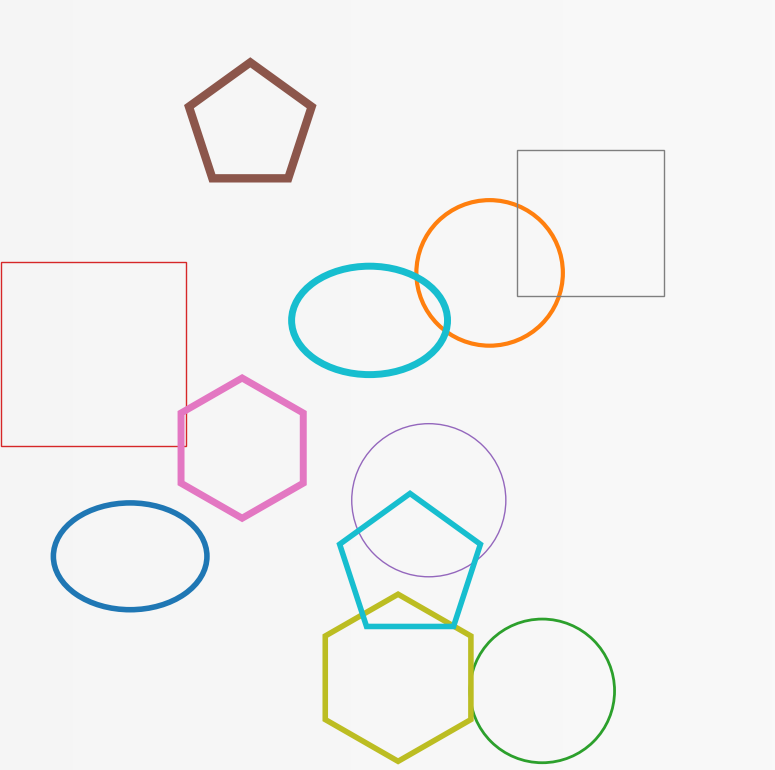[{"shape": "oval", "thickness": 2, "radius": 0.5, "center": [0.168, 0.278]}, {"shape": "circle", "thickness": 1.5, "radius": 0.47, "center": [0.632, 0.646]}, {"shape": "circle", "thickness": 1, "radius": 0.47, "center": [0.7, 0.103]}, {"shape": "square", "thickness": 0.5, "radius": 0.6, "center": [0.121, 0.541]}, {"shape": "circle", "thickness": 0.5, "radius": 0.5, "center": [0.553, 0.35]}, {"shape": "pentagon", "thickness": 3, "radius": 0.42, "center": [0.323, 0.836]}, {"shape": "hexagon", "thickness": 2.5, "radius": 0.46, "center": [0.312, 0.418]}, {"shape": "square", "thickness": 0.5, "radius": 0.47, "center": [0.762, 0.711]}, {"shape": "hexagon", "thickness": 2, "radius": 0.54, "center": [0.514, 0.12]}, {"shape": "oval", "thickness": 2.5, "radius": 0.5, "center": [0.477, 0.584]}, {"shape": "pentagon", "thickness": 2, "radius": 0.48, "center": [0.529, 0.264]}]